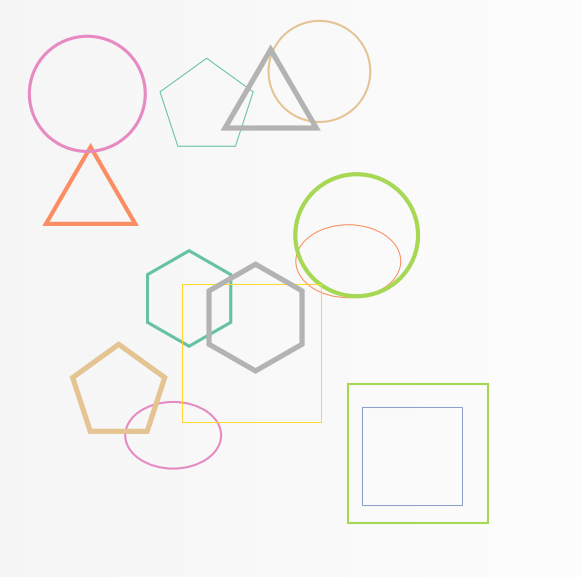[{"shape": "hexagon", "thickness": 1.5, "radius": 0.41, "center": [0.325, 0.482]}, {"shape": "pentagon", "thickness": 0.5, "radius": 0.42, "center": [0.355, 0.814]}, {"shape": "triangle", "thickness": 2, "radius": 0.44, "center": [0.156, 0.656]}, {"shape": "oval", "thickness": 0.5, "radius": 0.45, "center": [0.599, 0.547]}, {"shape": "square", "thickness": 0.5, "radius": 0.43, "center": [0.709, 0.21]}, {"shape": "circle", "thickness": 1.5, "radius": 0.5, "center": [0.15, 0.837]}, {"shape": "oval", "thickness": 1, "radius": 0.41, "center": [0.298, 0.245]}, {"shape": "square", "thickness": 1, "radius": 0.6, "center": [0.719, 0.214]}, {"shape": "circle", "thickness": 2, "radius": 0.53, "center": [0.614, 0.592]}, {"shape": "square", "thickness": 0.5, "radius": 0.6, "center": [0.433, 0.387]}, {"shape": "circle", "thickness": 1, "radius": 0.44, "center": [0.55, 0.875]}, {"shape": "pentagon", "thickness": 2.5, "radius": 0.42, "center": [0.204, 0.32]}, {"shape": "hexagon", "thickness": 2.5, "radius": 0.46, "center": [0.44, 0.449]}, {"shape": "triangle", "thickness": 2.5, "radius": 0.45, "center": [0.466, 0.823]}]